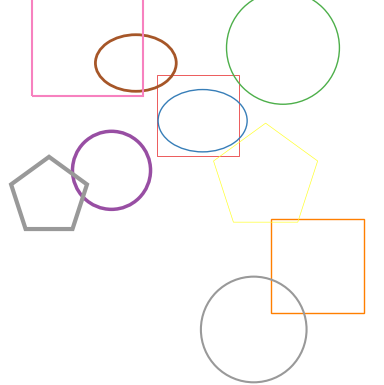[{"shape": "square", "thickness": 0.5, "radius": 0.53, "center": [0.514, 0.7]}, {"shape": "oval", "thickness": 1, "radius": 0.58, "center": [0.526, 0.686]}, {"shape": "circle", "thickness": 1, "radius": 0.73, "center": [0.735, 0.876]}, {"shape": "circle", "thickness": 2.5, "radius": 0.51, "center": [0.29, 0.558]}, {"shape": "square", "thickness": 1, "radius": 0.61, "center": [0.825, 0.31]}, {"shape": "pentagon", "thickness": 0.5, "radius": 0.71, "center": [0.69, 0.538]}, {"shape": "oval", "thickness": 2, "radius": 0.52, "center": [0.353, 0.836]}, {"shape": "square", "thickness": 1.5, "radius": 0.72, "center": [0.227, 0.895]}, {"shape": "circle", "thickness": 1.5, "radius": 0.69, "center": [0.659, 0.144]}, {"shape": "pentagon", "thickness": 3, "radius": 0.52, "center": [0.127, 0.489]}]